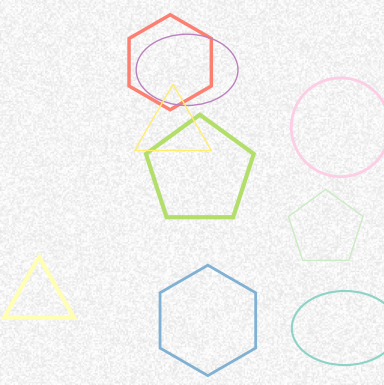[{"shape": "oval", "thickness": 1.5, "radius": 0.69, "center": [0.895, 0.148]}, {"shape": "triangle", "thickness": 3, "radius": 0.52, "center": [0.101, 0.227]}, {"shape": "hexagon", "thickness": 2.5, "radius": 0.62, "center": [0.442, 0.838]}, {"shape": "hexagon", "thickness": 2, "radius": 0.72, "center": [0.54, 0.168]}, {"shape": "pentagon", "thickness": 3, "radius": 0.74, "center": [0.519, 0.555]}, {"shape": "circle", "thickness": 2, "radius": 0.64, "center": [0.885, 0.669]}, {"shape": "oval", "thickness": 1, "radius": 0.66, "center": [0.486, 0.819]}, {"shape": "pentagon", "thickness": 1, "radius": 0.51, "center": [0.846, 0.406]}, {"shape": "triangle", "thickness": 1, "radius": 0.57, "center": [0.449, 0.667]}]